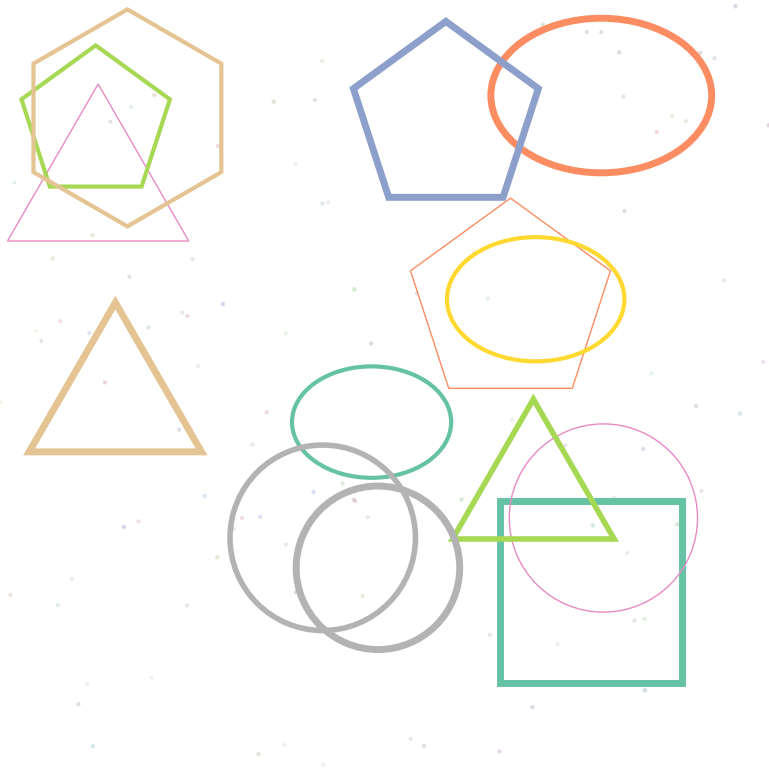[{"shape": "oval", "thickness": 1.5, "radius": 0.52, "center": [0.483, 0.452]}, {"shape": "square", "thickness": 2.5, "radius": 0.59, "center": [0.767, 0.231]}, {"shape": "oval", "thickness": 2.5, "radius": 0.72, "center": [0.781, 0.876]}, {"shape": "pentagon", "thickness": 0.5, "radius": 0.68, "center": [0.663, 0.606]}, {"shape": "pentagon", "thickness": 2.5, "radius": 0.63, "center": [0.579, 0.846]}, {"shape": "circle", "thickness": 0.5, "radius": 0.61, "center": [0.784, 0.327]}, {"shape": "triangle", "thickness": 0.5, "radius": 0.68, "center": [0.127, 0.755]}, {"shape": "pentagon", "thickness": 1.5, "radius": 0.51, "center": [0.124, 0.84]}, {"shape": "triangle", "thickness": 2, "radius": 0.61, "center": [0.693, 0.361]}, {"shape": "oval", "thickness": 1.5, "radius": 0.58, "center": [0.696, 0.611]}, {"shape": "triangle", "thickness": 2.5, "radius": 0.65, "center": [0.15, 0.478]}, {"shape": "hexagon", "thickness": 1.5, "radius": 0.7, "center": [0.165, 0.847]}, {"shape": "circle", "thickness": 2.5, "radius": 0.53, "center": [0.491, 0.263]}, {"shape": "circle", "thickness": 2, "radius": 0.6, "center": [0.419, 0.302]}]